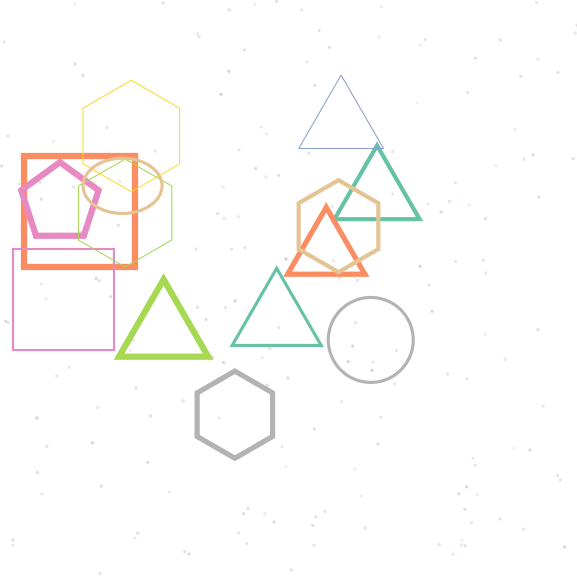[{"shape": "triangle", "thickness": 2, "radius": 0.43, "center": [0.653, 0.662]}, {"shape": "triangle", "thickness": 1.5, "radius": 0.45, "center": [0.479, 0.446]}, {"shape": "square", "thickness": 3, "radius": 0.48, "center": [0.138, 0.633]}, {"shape": "triangle", "thickness": 2.5, "radius": 0.39, "center": [0.565, 0.563]}, {"shape": "triangle", "thickness": 0.5, "radius": 0.42, "center": [0.591, 0.784]}, {"shape": "square", "thickness": 1, "radius": 0.44, "center": [0.11, 0.481]}, {"shape": "pentagon", "thickness": 3, "radius": 0.35, "center": [0.104, 0.648]}, {"shape": "triangle", "thickness": 3, "radius": 0.45, "center": [0.283, 0.426]}, {"shape": "hexagon", "thickness": 0.5, "radius": 0.47, "center": [0.217, 0.63]}, {"shape": "hexagon", "thickness": 0.5, "radius": 0.48, "center": [0.227, 0.764]}, {"shape": "hexagon", "thickness": 2, "radius": 0.4, "center": [0.586, 0.608]}, {"shape": "oval", "thickness": 1.5, "radius": 0.34, "center": [0.212, 0.677]}, {"shape": "hexagon", "thickness": 2.5, "radius": 0.38, "center": [0.407, 0.281]}, {"shape": "circle", "thickness": 1.5, "radius": 0.37, "center": [0.642, 0.411]}]